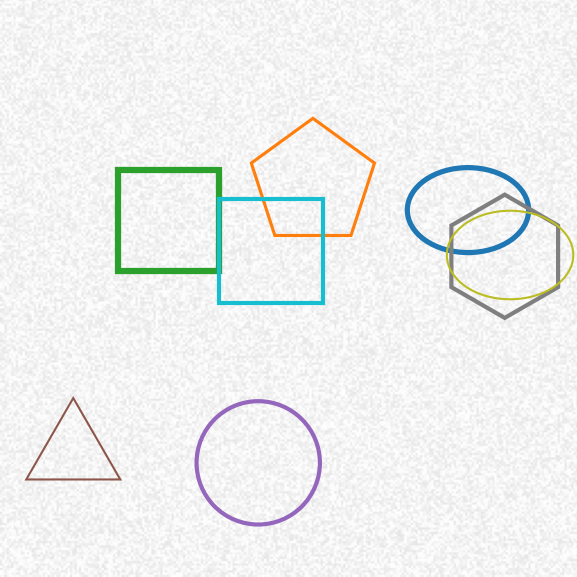[{"shape": "oval", "thickness": 2.5, "radius": 0.53, "center": [0.81, 0.635]}, {"shape": "pentagon", "thickness": 1.5, "radius": 0.56, "center": [0.542, 0.682]}, {"shape": "square", "thickness": 3, "radius": 0.44, "center": [0.292, 0.618]}, {"shape": "circle", "thickness": 2, "radius": 0.53, "center": [0.447, 0.198]}, {"shape": "triangle", "thickness": 1, "radius": 0.47, "center": [0.127, 0.216]}, {"shape": "hexagon", "thickness": 2, "radius": 0.53, "center": [0.874, 0.555]}, {"shape": "oval", "thickness": 1, "radius": 0.55, "center": [0.883, 0.558]}, {"shape": "square", "thickness": 2, "radius": 0.45, "center": [0.469, 0.565]}]